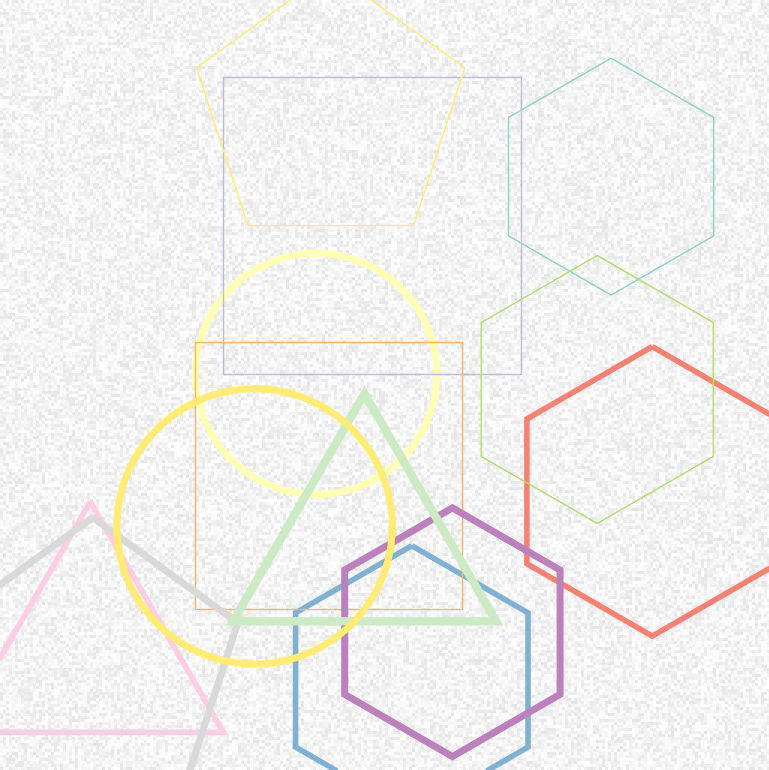[{"shape": "hexagon", "thickness": 0.5, "radius": 0.77, "center": [0.794, 0.771]}, {"shape": "circle", "thickness": 2.5, "radius": 0.78, "center": [0.411, 0.514]}, {"shape": "square", "thickness": 0.5, "radius": 0.97, "center": [0.483, 0.707]}, {"shape": "hexagon", "thickness": 2, "radius": 0.94, "center": [0.847, 0.362]}, {"shape": "hexagon", "thickness": 2, "radius": 0.87, "center": [0.535, 0.117]}, {"shape": "square", "thickness": 0.5, "radius": 0.87, "center": [0.427, 0.382]}, {"shape": "hexagon", "thickness": 0.5, "radius": 0.87, "center": [0.776, 0.494]}, {"shape": "triangle", "thickness": 2, "radius": 1.0, "center": [0.117, 0.149]}, {"shape": "pentagon", "thickness": 2.5, "radius": 0.99, "center": [0.12, 0.13]}, {"shape": "hexagon", "thickness": 2.5, "radius": 0.81, "center": [0.588, 0.179]}, {"shape": "triangle", "thickness": 3, "radius": 0.99, "center": [0.473, 0.292]}, {"shape": "pentagon", "thickness": 0.5, "radius": 0.92, "center": [0.429, 0.855]}, {"shape": "circle", "thickness": 2.5, "radius": 0.89, "center": [0.331, 0.316]}]